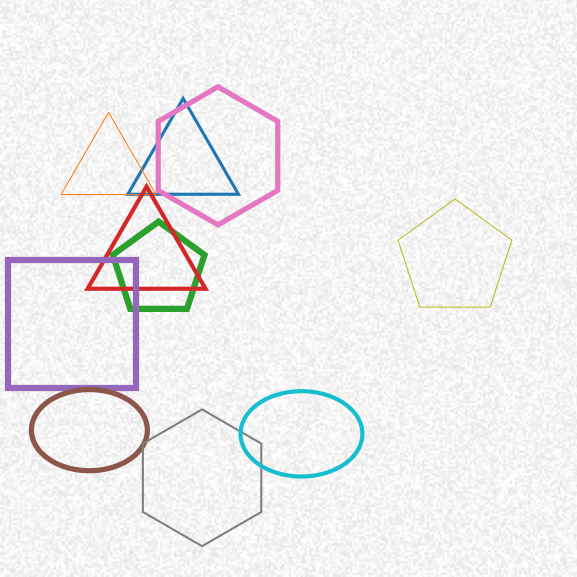[{"shape": "triangle", "thickness": 1.5, "radius": 0.55, "center": [0.317, 0.718]}, {"shape": "triangle", "thickness": 0.5, "radius": 0.47, "center": [0.188, 0.71]}, {"shape": "pentagon", "thickness": 3, "radius": 0.42, "center": [0.275, 0.532]}, {"shape": "triangle", "thickness": 2, "radius": 0.59, "center": [0.254, 0.558]}, {"shape": "square", "thickness": 3, "radius": 0.56, "center": [0.125, 0.439]}, {"shape": "oval", "thickness": 2.5, "radius": 0.5, "center": [0.155, 0.254]}, {"shape": "hexagon", "thickness": 2.5, "radius": 0.6, "center": [0.377, 0.729]}, {"shape": "hexagon", "thickness": 1, "radius": 0.59, "center": [0.35, 0.172]}, {"shape": "pentagon", "thickness": 0.5, "radius": 0.52, "center": [0.788, 0.551]}, {"shape": "oval", "thickness": 2, "radius": 0.53, "center": [0.522, 0.248]}]